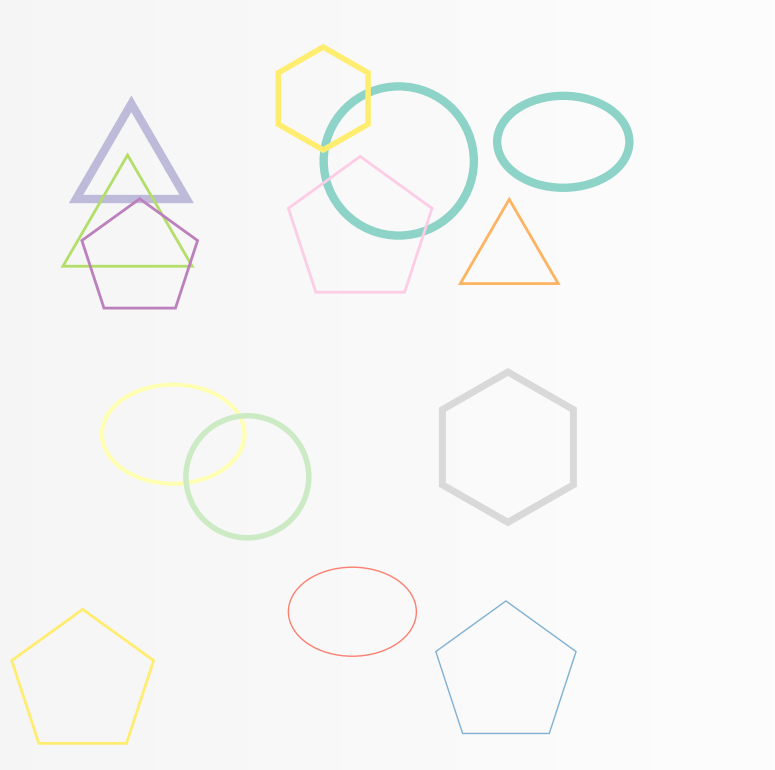[{"shape": "circle", "thickness": 3, "radius": 0.48, "center": [0.515, 0.791]}, {"shape": "oval", "thickness": 3, "radius": 0.43, "center": [0.727, 0.816]}, {"shape": "oval", "thickness": 1.5, "radius": 0.46, "center": [0.224, 0.436]}, {"shape": "triangle", "thickness": 3, "radius": 0.41, "center": [0.169, 0.783]}, {"shape": "oval", "thickness": 0.5, "radius": 0.41, "center": [0.455, 0.206]}, {"shape": "pentagon", "thickness": 0.5, "radius": 0.48, "center": [0.653, 0.124]}, {"shape": "triangle", "thickness": 1, "radius": 0.36, "center": [0.657, 0.668]}, {"shape": "triangle", "thickness": 1, "radius": 0.48, "center": [0.165, 0.702]}, {"shape": "pentagon", "thickness": 1, "radius": 0.49, "center": [0.465, 0.699]}, {"shape": "hexagon", "thickness": 2.5, "radius": 0.49, "center": [0.655, 0.419]}, {"shape": "pentagon", "thickness": 1, "radius": 0.39, "center": [0.18, 0.663]}, {"shape": "circle", "thickness": 2, "radius": 0.4, "center": [0.319, 0.381]}, {"shape": "hexagon", "thickness": 2, "radius": 0.33, "center": [0.417, 0.872]}, {"shape": "pentagon", "thickness": 1, "radius": 0.48, "center": [0.107, 0.112]}]